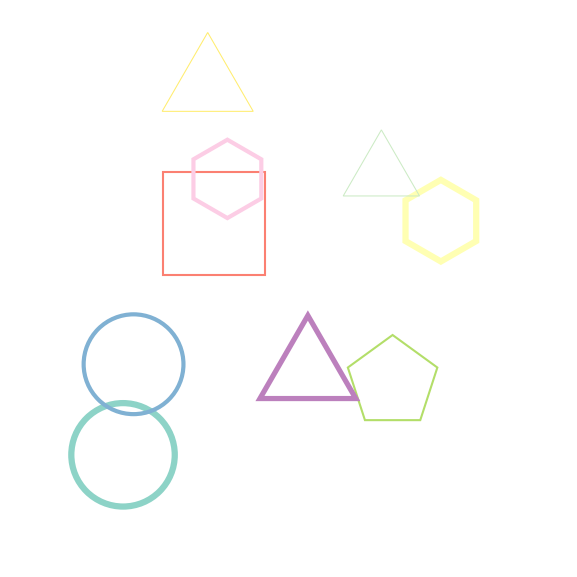[{"shape": "circle", "thickness": 3, "radius": 0.45, "center": [0.213, 0.212]}, {"shape": "hexagon", "thickness": 3, "radius": 0.35, "center": [0.763, 0.617]}, {"shape": "square", "thickness": 1, "radius": 0.44, "center": [0.37, 0.612]}, {"shape": "circle", "thickness": 2, "radius": 0.43, "center": [0.231, 0.368]}, {"shape": "pentagon", "thickness": 1, "radius": 0.41, "center": [0.68, 0.338]}, {"shape": "hexagon", "thickness": 2, "radius": 0.34, "center": [0.394, 0.689]}, {"shape": "triangle", "thickness": 2.5, "radius": 0.48, "center": [0.533, 0.357]}, {"shape": "triangle", "thickness": 0.5, "radius": 0.38, "center": [0.66, 0.698]}, {"shape": "triangle", "thickness": 0.5, "radius": 0.46, "center": [0.36, 0.852]}]